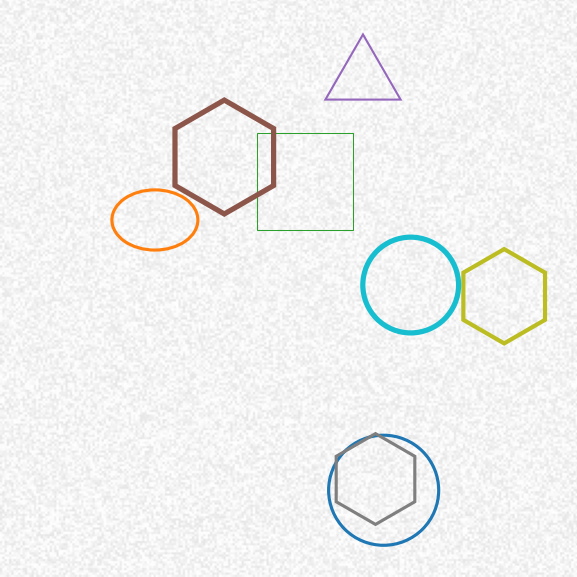[{"shape": "circle", "thickness": 1.5, "radius": 0.48, "center": [0.664, 0.15]}, {"shape": "oval", "thickness": 1.5, "radius": 0.37, "center": [0.268, 0.618]}, {"shape": "square", "thickness": 0.5, "radius": 0.42, "center": [0.527, 0.685]}, {"shape": "triangle", "thickness": 1, "radius": 0.38, "center": [0.629, 0.864]}, {"shape": "hexagon", "thickness": 2.5, "radius": 0.49, "center": [0.388, 0.727]}, {"shape": "hexagon", "thickness": 1.5, "radius": 0.39, "center": [0.65, 0.17]}, {"shape": "hexagon", "thickness": 2, "radius": 0.41, "center": [0.873, 0.486]}, {"shape": "circle", "thickness": 2.5, "radius": 0.41, "center": [0.711, 0.506]}]